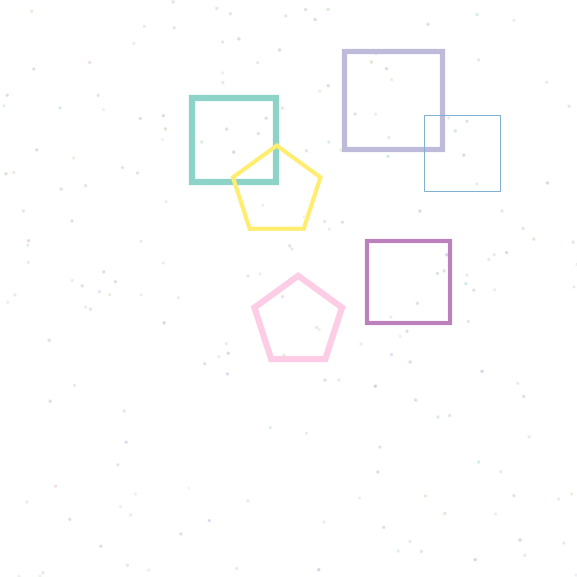[{"shape": "square", "thickness": 3, "radius": 0.36, "center": [0.406, 0.757]}, {"shape": "square", "thickness": 2.5, "radius": 0.42, "center": [0.681, 0.826]}, {"shape": "square", "thickness": 0.5, "radius": 0.33, "center": [0.8, 0.734]}, {"shape": "pentagon", "thickness": 3, "radius": 0.4, "center": [0.516, 0.442]}, {"shape": "square", "thickness": 2, "radius": 0.36, "center": [0.707, 0.51]}, {"shape": "pentagon", "thickness": 2, "radius": 0.4, "center": [0.479, 0.667]}]